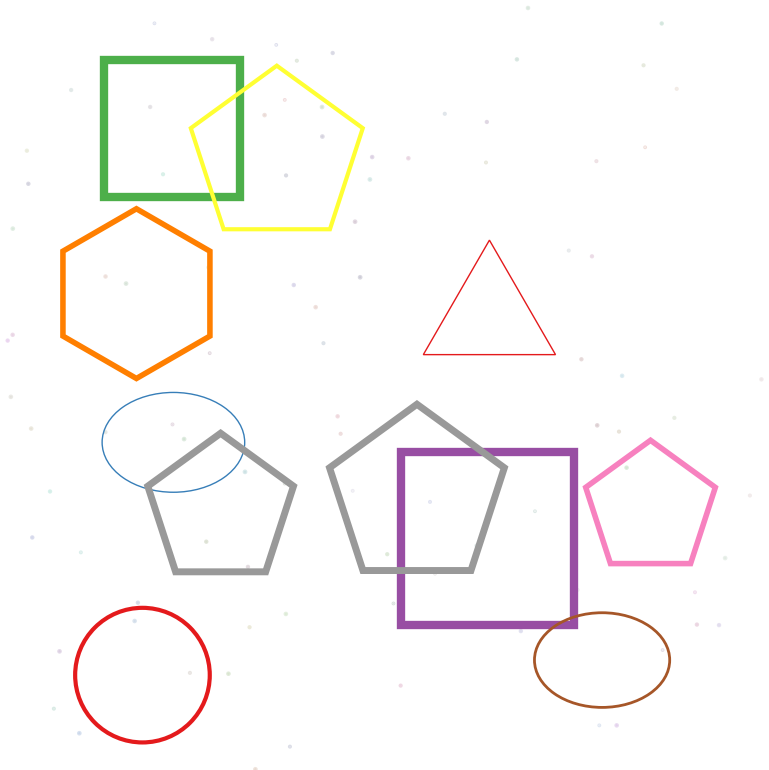[{"shape": "circle", "thickness": 1.5, "radius": 0.44, "center": [0.185, 0.123]}, {"shape": "triangle", "thickness": 0.5, "radius": 0.5, "center": [0.636, 0.589]}, {"shape": "oval", "thickness": 0.5, "radius": 0.46, "center": [0.225, 0.426]}, {"shape": "square", "thickness": 3, "radius": 0.44, "center": [0.224, 0.833]}, {"shape": "square", "thickness": 3, "radius": 0.56, "center": [0.633, 0.301]}, {"shape": "hexagon", "thickness": 2, "radius": 0.55, "center": [0.177, 0.619]}, {"shape": "pentagon", "thickness": 1.5, "radius": 0.59, "center": [0.359, 0.797]}, {"shape": "oval", "thickness": 1, "radius": 0.44, "center": [0.782, 0.143]}, {"shape": "pentagon", "thickness": 2, "radius": 0.44, "center": [0.845, 0.34]}, {"shape": "pentagon", "thickness": 2.5, "radius": 0.6, "center": [0.541, 0.356]}, {"shape": "pentagon", "thickness": 2.5, "radius": 0.5, "center": [0.287, 0.338]}]